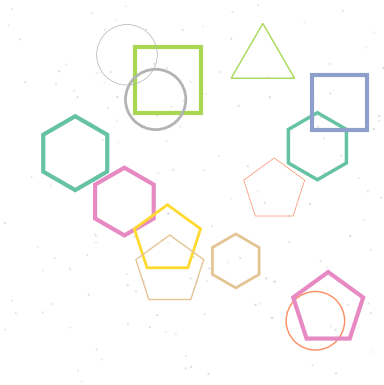[{"shape": "hexagon", "thickness": 3, "radius": 0.48, "center": [0.195, 0.602]}, {"shape": "hexagon", "thickness": 2.5, "radius": 0.44, "center": [0.824, 0.62]}, {"shape": "circle", "thickness": 1, "radius": 0.38, "center": [0.819, 0.167]}, {"shape": "pentagon", "thickness": 0.5, "radius": 0.42, "center": [0.712, 0.506]}, {"shape": "square", "thickness": 3, "radius": 0.36, "center": [0.882, 0.734]}, {"shape": "pentagon", "thickness": 3, "radius": 0.48, "center": [0.852, 0.198]}, {"shape": "hexagon", "thickness": 3, "radius": 0.44, "center": [0.323, 0.476]}, {"shape": "triangle", "thickness": 1, "radius": 0.47, "center": [0.683, 0.844]}, {"shape": "square", "thickness": 3, "radius": 0.43, "center": [0.436, 0.791]}, {"shape": "pentagon", "thickness": 2, "radius": 0.45, "center": [0.435, 0.378]}, {"shape": "hexagon", "thickness": 2, "radius": 0.35, "center": [0.612, 0.322]}, {"shape": "pentagon", "thickness": 1, "radius": 0.46, "center": [0.441, 0.297]}, {"shape": "circle", "thickness": 2, "radius": 0.39, "center": [0.404, 0.742]}, {"shape": "circle", "thickness": 0.5, "radius": 0.39, "center": [0.33, 0.858]}]